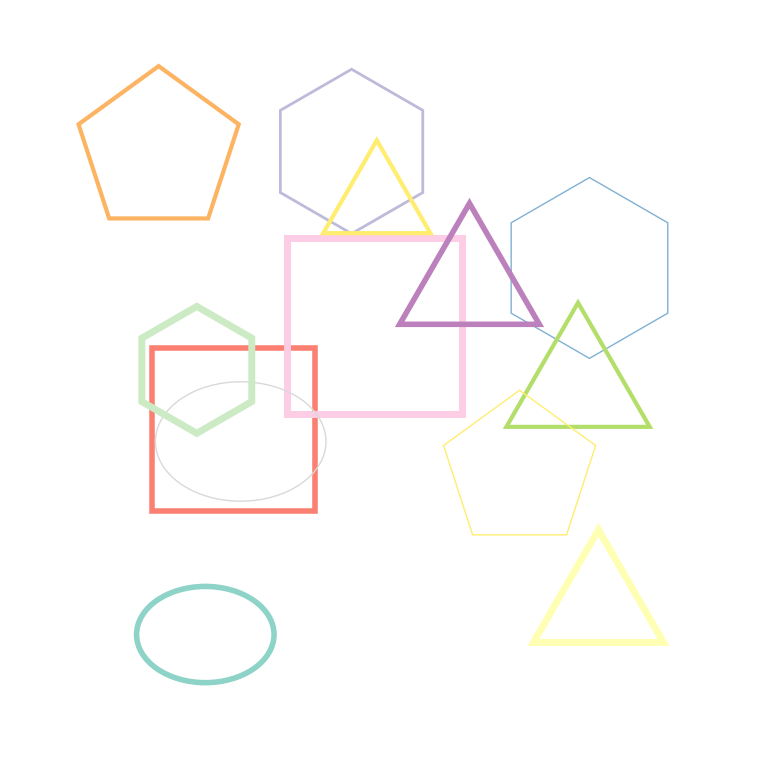[{"shape": "oval", "thickness": 2, "radius": 0.45, "center": [0.267, 0.176]}, {"shape": "triangle", "thickness": 2.5, "radius": 0.49, "center": [0.777, 0.214]}, {"shape": "hexagon", "thickness": 1, "radius": 0.53, "center": [0.457, 0.803]}, {"shape": "square", "thickness": 2, "radius": 0.53, "center": [0.304, 0.442]}, {"shape": "hexagon", "thickness": 0.5, "radius": 0.59, "center": [0.766, 0.652]}, {"shape": "pentagon", "thickness": 1.5, "radius": 0.55, "center": [0.206, 0.805]}, {"shape": "triangle", "thickness": 1.5, "radius": 0.54, "center": [0.751, 0.499]}, {"shape": "square", "thickness": 2.5, "radius": 0.57, "center": [0.486, 0.577]}, {"shape": "oval", "thickness": 0.5, "radius": 0.55, "center": [0.313, 0.427]}, {"shape": "triangle", "thickness": 2, "radius": 0.52, "center": [0.61, 0.631]}, {"shape": "hexagon", "thickness": 2.5, "radius": 0.41, "center": [0.256, 0.52]}, {"shape": "triangle", "thickness": 1.5, "radius": 0.4, "center": [0.489, 0.737]}, {"shape": "pentagon", "thickness": 0.5, "radius": 0.52, "center": [0.675, 0.389]}]